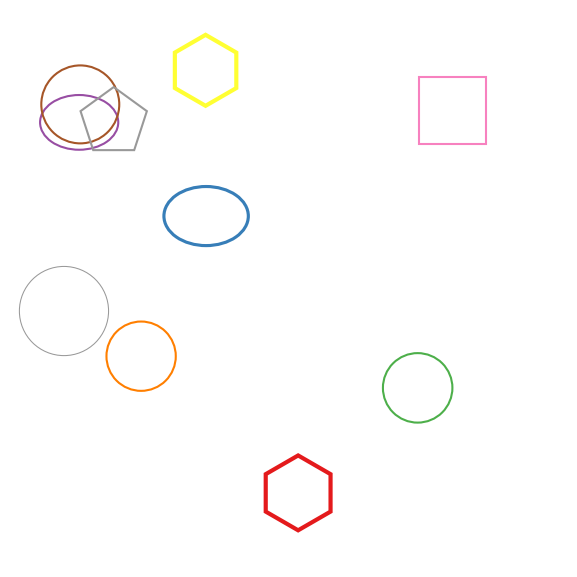[{"shape": "hexagon", "thickness": 2, "radius": 0.32, "center": [0.516, 0.146]}, {"shape": "oval", "thickness": 1.5, "radius": 0.37, "center": [0.357, 0.625]}, {"shape": "circle", "thickness": 1, "radius": 0.3, "center": [0.723, 0.328]}, {"shape": "oval", "thickness": 1, "radius": 0.34, "center": [0.137, 0.787]}, {"shape": "circle", "thickness": 1, "radius": 0.3, "center": [0.244, 0.382]}, {"shape": "hexagon", "thickness": 2, "radius": 0.31, "center": [0.356, 0.877]}, {"shape": "circle", "thickness": 1, "radius": 0.34, "center": [0.139, 0.818]}, {"shape": "square", "thickness": 1, "radius": 0.29, "center": [0.783, 0.808]}, {"shape": "circle", "thickness": 0.5, "radius": 0.39, "center": [0.111, 0.461]}, {"shape": "pentagon", "thickness": 1, "radius": 0.3, "center": [0.197, 0.788]}]